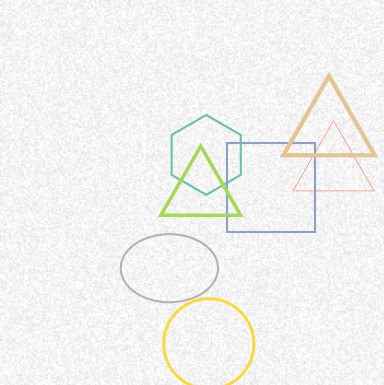[{"shape": "hexagon", "thickness": 1.5, "radius": 0.52, "center": [0.536, 0.598]}, {"shape": "triangle", "thickness": 0.5, "radius": 0.61, "center": [0.866, 0.565]}, {"shape": "square", "thickness": 1.5, "radius": 0.57, "center": [0.704, 0.513]}, {"shape": "triangle", "thickness": 2.5, "radius": 0.6, "center": [0.521, 0.501]}, {"shape": "circle", "thickness": 2, "radius": 0.59, "center": [0.542, 0.107]}, {"shape": "triangle", "thickness": 3, "radius": 0.69, "center": [0.855, 0.665]}, {"shape": "oval", "thickness": 1.5, "radius": 0.63, "center": [0.44, 0.303]}]